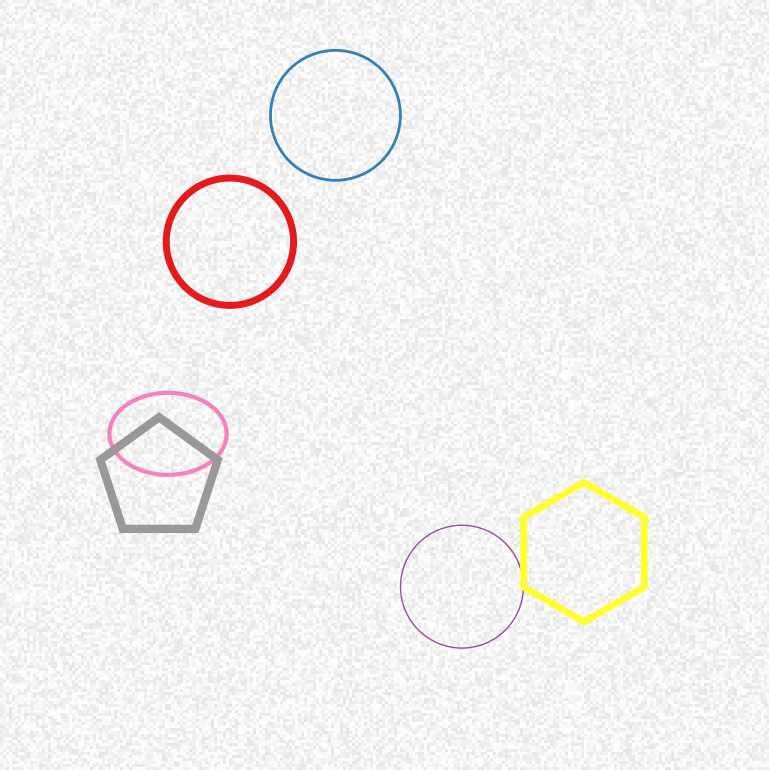[{"shape": "circle", "thickness": 2.5, "radius": 0.41, "center": [0.299, 0.686]}, {"shape": "circle", "thickness": 1, "radius": 0.42, "center": [0.436, 0.85]}, {"shape": "circle", "thickness": 0.5, "radius": 0.4, "center": [0.6, 0.238]}, {"shape": "hexagon", "thickness": 2.5, "radius": 0.45, "center": [0.758, 0.283]}, {"shape": "oval", "thickness": 1.5, "radius": 0.38, "center": [0.218, 0.437]}, {"shape": "pentagon", "thickness": 3, "radius": 0.4, "center": [0.207, 0.378]}]